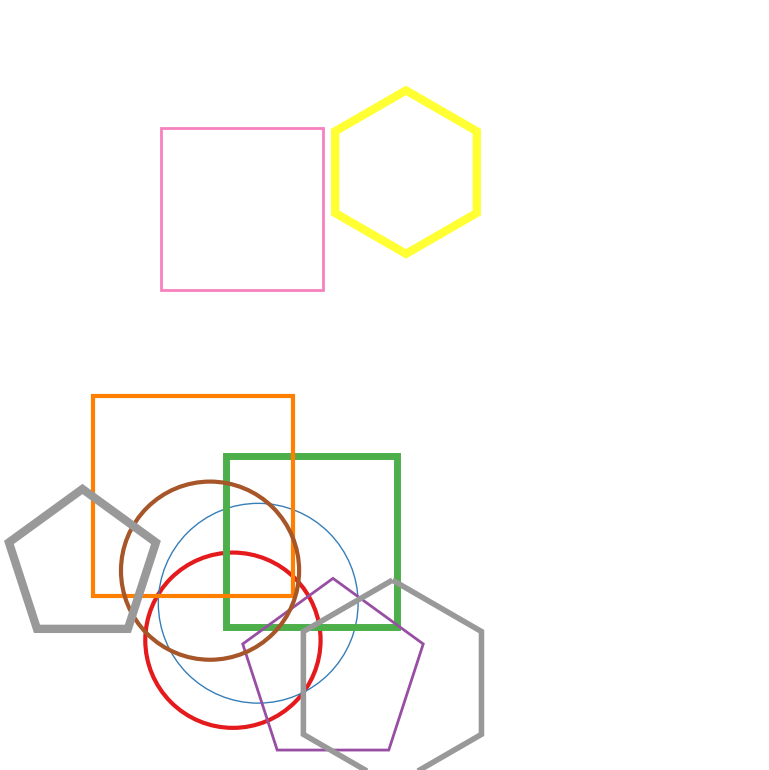[{"shape": "circle", "thickness": 1.5, "radius": 0.57, "center": [0.303, 0.169]}, {"shape": "circle", "thickness": 0.5, "radius": 0.65, "center": [0.335, 0.217]}, {"shape": "square", "thickness": 2.5, "radius": 0.56, "center": [0.404, 0.297]}, {"shape": "pentagon", "thickness": 1, "radius": 0.62, "center": [0.432, 0.126]}, {"shape": "square", "thickness": 1.5, "radius": 0.65, "center": [0.251, 0.356]}, {"shape": "hexagon", "thickness": 3, "radius": 0.53, "center": [0.527, 0.776]}, {"shape": "circle", "thickness": 1.5, "radius": 0.58, "center": [0.273, 0.259]}, {"shape": "square", "thickness": 1, "radius": 0.53, "center": [0.314, 0.729]}, {"shape": "hexagon", "thickness": 2, "radius": 0.67, "center": [0.51, 0.113]}, {"shape": "pentagon", "thickness": 3, "radius": 0.5, "center": [0.107, 0.265]}]